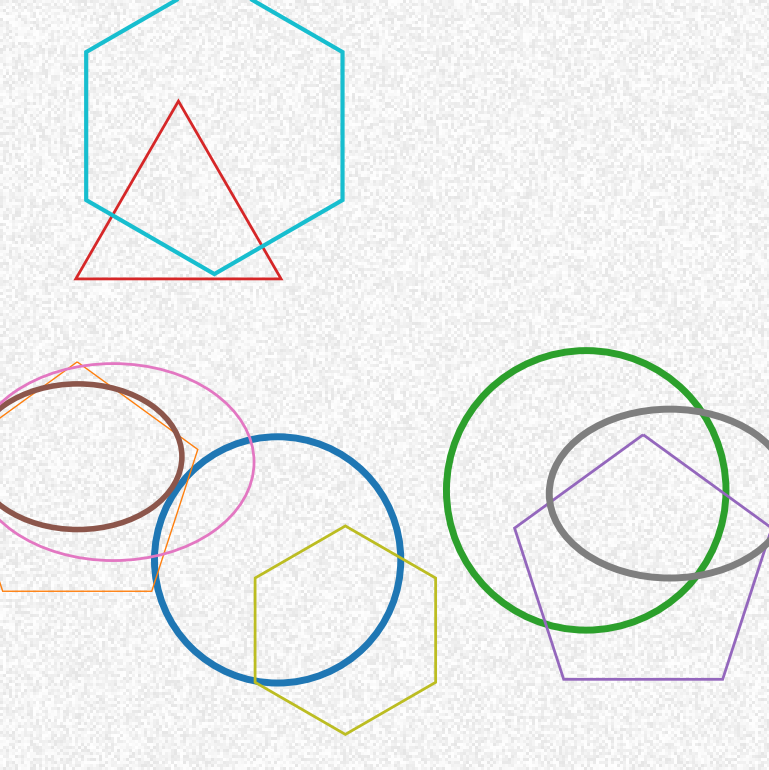[{"shape": "circle", "thickness": 2.5, "radius": 0.8, "center": [0.361, 0.273]}, {"shape": "pentagon", "thickness": 0.5, "radius": 0.82, "center": [0.1, 0.365]}, {"shape": "circle", "thickness": 2.5, "radius": 0.91, "center": [0.761, 0.363]}, {"shape": "triangle", "thickness": 1, "radius": 0.77, "center": [0.232, 0.715]}, {"shape": "pentagon", "thickness": 1, "radius": 0.88, "center": [0.835, 0.26]}, {"shape": "oval", "thickness": 2, "radius": 0.68, "center": [0.101, 0.407]}, {"shape": "oval", "thickness": 1, "radius": 0.91, "center": [0.147, 0.4]}, {"shape": "oval", "thickness": 2.5, "radius": 0.78, "center": [0.87, 0.359]}, {"shape": "hexagon", "thickness": 1, "radius": 0.68, "center": [0.449, 0.182]}, {"shape": "hexagon", "thickness": 1.5, "radius": 0.96, "center": [0.278, 0.836]}]